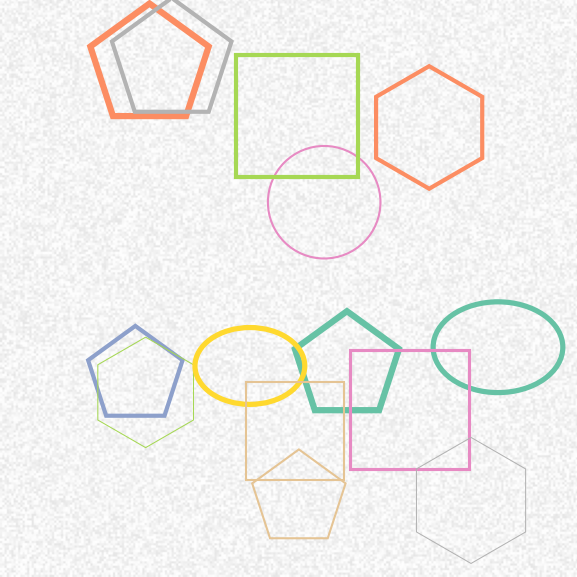[{"shape": "pentagon", "thickness": 3, "radius": 0.47, "center": [0.601, 0.366]}, {"shape": "oval", "thickness": 2.5, "radius": 0.56, "center": [0.862, 0.398]}, {"shape": "hexagon", "thickness": 2, "radius": 0.53, "center": [0.743, 0.778]}, {"shape": "pentagon", "thickness": 3, "radius": 0.54, "center": [0.259, 0.885]}, {"shape": "pentagon", "thickness": 2, "radius": 0.43, "center": [0.234, 0.349]}, {"shape": "circle", "thickness": 1, "radius": 0.49, "center": [0.561, 0.649]}, {"shape": "square", "thickness": 1.5, "radius": 0.52, "center": [0.71, 0.289]}, {"shape": "hexagon", "thickness": 0.5, "radius": 0.48, "center": [0.252, 0.32]}, {"shape": "square", "thickness": 2, "radius": 0.53, "center": [0.514, 0.798]}, {"shape": "oval", "thickness": 2.5, "radius": 0.48, "center": [0.433, 0.365]}, {"shape": "square", "thickness": 1, "radius": 0.42, "center": [0.511, 0.253]}, {"shape": "pentagon", "thickness": 1, "radius": 0.43, "center": [0.518, 0.136]}, {"shape": "pentagon", "thickness": 2, "radius": 0.54, "center": [0.297, 0.894]}, {"shape": "hexagon", "thickness": 0.5, "radius": 0.55, "center": [0.816, 0.133]}]